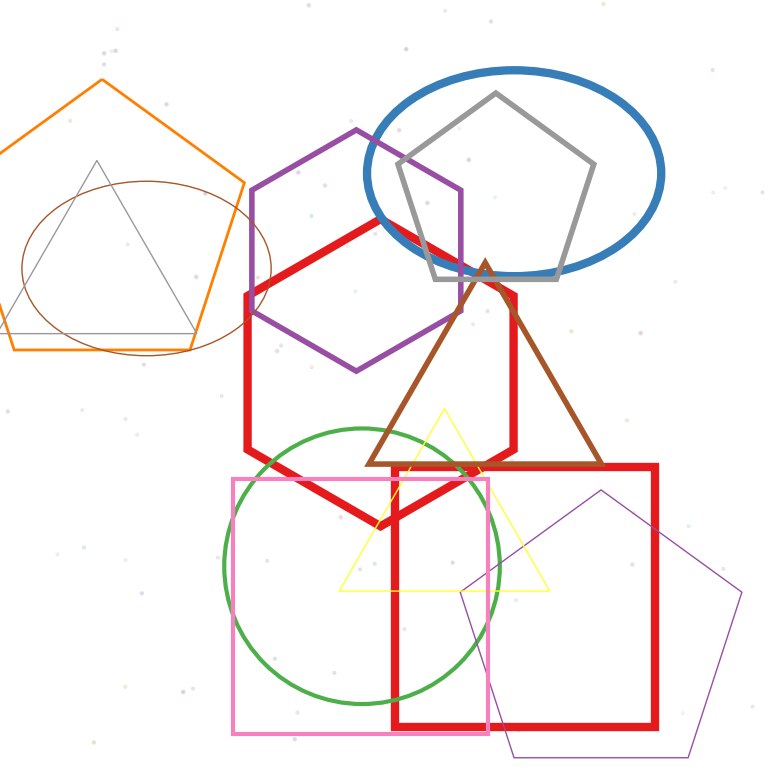[{"shape": "square", "thickness": 3, "radius": 0.84, "center": [0.681, 0.224]}, {"shape": "hexagon", "thickness": 3, "radius": 1.0, "center": [0.494, 0.516]}, {"shape": "oval", "thickness": 3, "radius": 0.96, "center": [0.668, 0.775]}, {"shape": "circle", "thickness": 1.5, "radius": 0.89, "center": [0.47, 0.265]}, {"shape": "hexagon", "thickness": 2, "radius": 0.78, "center": [0.463, 0.675]}, {"shape": "pentagon", "thickness": 0.5, "radius": 0.96, "center": [0.781, 0.171]}, {"shape": "pentagon", "thickness": 1, "radius": 0.97, "center": [0.133, 0.703]}, {"shape": "triangle", "thickness": 0.5, "radius": 0.79, "center": [0.577, 0.311]}, {"shape": "oval", "thickness": 0.5, "radius": 0.81, "center": [0.19, 0.651]}, {"shape": "triangle", "thickness": 2, "radius": 0.87, "center": [0.63, 0.484]}, {"shape": "square", "thickness": 1.5, "radius": 0.83, "center": [0.469, 0.213]}, {"shape": "triangle", "thickness": 0.5, "radius": 0.75, "center": [0.126, 0.642]}, {"shape": "pentagon", "thickness": 2, "radius": 0.67, "center": [0.644, 0.745]}]